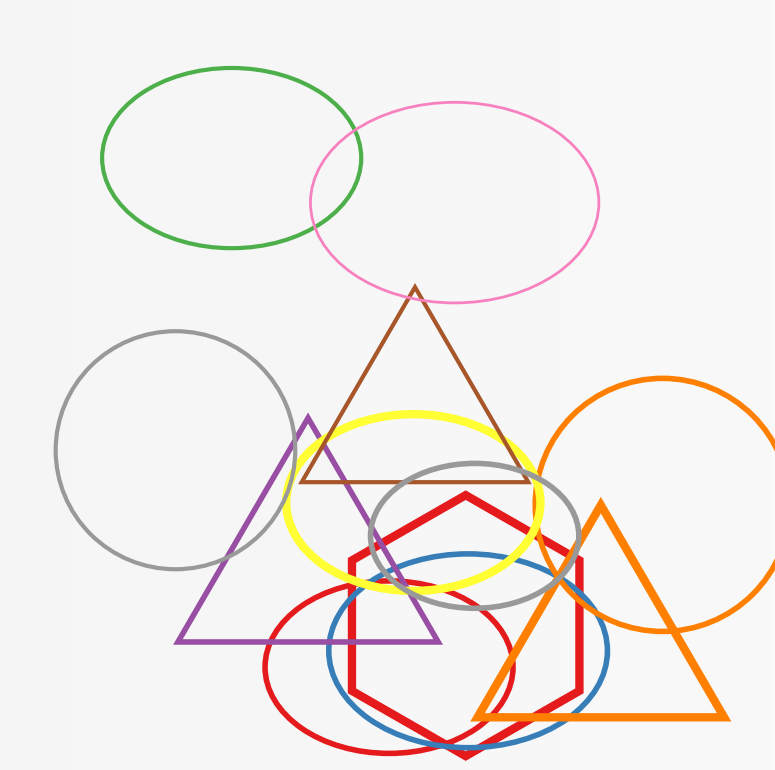[{"shape": "oval", "thickness": 2, "radius": 0.8, "center": [0.502, 0.134]}, {"shape": "hexagon", "thickness": 3, "radius": 0.85, "center": [0.601, 0.187]}, {"shape": "oval", "thickness": 2, "radius": 0.9, "center": [0.604, 0.155]}, {"shape": "oval", "thickness": 1.5, "radius": 0.84, "center": [0.299, 0.795]}, {"shape": "triangle", "thickness": 2, "radius": 0.97, "center": [0.397, 0.263]}, {"shape": "circle", "thickness": 2, "radius": 0.82, "center": [0.855, 0.344]}, {"shape": "triangle", "thickness": 3, "radius": 0.92, "center": [0.775, 0.16]}, {"shape": "oval", "thickness": 3, "radius": 0.82, "center": [0.533, 0.347]}, {"shape": "triangle", "thickness": 1.5, "radius": 0.84, "center": [0.535, 0.458]}, {"shape": "oval", "thickness": 1, "radius": 0.93, "center": [0.587, 0.737]}, {"shape": "oval", "thickness": 2, "radius": 0.67, "center": [0.612, 0.304]}, {"shape": "circle", "thickness": 1.5, "radius": 0.77, "center": [0.226, 0.415]}]